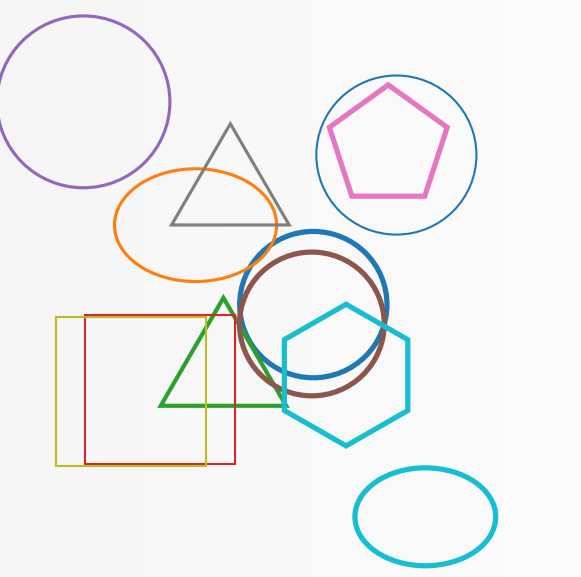[{"shape": "circle", "thickness": 2.5, "radius": 0.63, "center": [0.539, 0.472]}, {"shape": "circle", "thickness": 1, "radius": 0.69, "center": [0.682, 0.731]}, {"shape": "oval", "thickness": 1.5, "radius": 0.7, "center": [0.336, 0.609]}, {"shape": "triangle", "thickness": 2, "radius": 0.62, "center": [0.384, 0.359]}, {"shape": "square", "thickness": 1, "radius": 0.65, "center": [0.275, 0.325]}, {"shape": "circle", "thickness": 1.5, "radius": 0.74, "center": [0.143, 0.823]}, {"shape": "circle", "thickness": 2.5, "radius": 0.62, "center": [0.537, 0.438]}, {"shape": "pentagon", "thickness": 2.5, "radius": 0.53, "center": [0.668, 0.746]}, {"shape": "triangle", "thickness": 1.5, "radius": 0.58, "center": [0.396, 0.668]}, {"shape": "square", "thickness": 1, "radius": 0.64, "center": [0.226, 0.32]}, {"shape": "hexagon", "thickness": 2.5, "radius": 0.61, "center": [0.595, 0.35]}, {"shape": "oval", "thickness": 2.5, "radius": 0.61, "center": [0.732, 0.104]}]